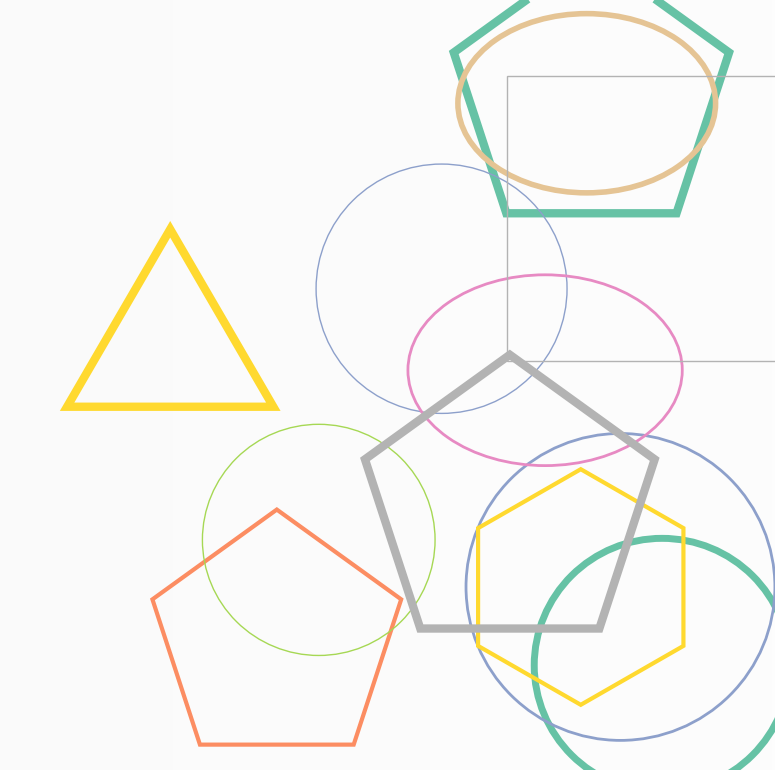[{"shape": "circle", "thickness": 2.5, "radius": 0.82, "center": [0.854, 0.136]}, {"shape": "pentagon", "thickness": 3, "radius": 0.93, "center": [0.763, 0.874]}, {"shape": "pentagon", "thickness": 1.5, "radius": 0.84, "center": [0.357, 0.169]}, {"shape": "circle", "thickness": 0.5, "radius": 0.81, "center": [0.57, 0.625]}, {"shape": "circle", "thickness": 1, "radius": 1.0, "center": [0.801, 0.238]}, {"shape": "oval", "thickness": 1, "radius": 0.88, "center": [0.703, 0.519]}, {"shape": "circle", "thickness": 0.5, "radius": 0.75, "center": [0.411, 0.299]}, {"shape": "hexagon", "thickness": 1.5, "radius": 0.76, "center": [0.749, 0.238]}, {"shape": "triangle", "thickness": 3, "radius": 0.77, "center": [0.22, 0.549]}, {"shape": "oval", "thickness": 2, "radius": 0.83, "center": [0.757, 0.866]}, {"shape": "pentagon", "thickness": 3, "radius": 0.98, "center": [0.658, 0.343]}, {"shape": "square", "thickness": 0.5, "radius": 0.93, "center": [0.839, 0.716]}]